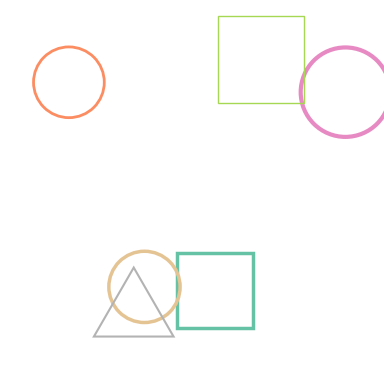[{"shape": "square", "thickness": 2.5, "radius": 0.49, "center": [0.558, 0.246]}, {"shape": "circle", "thickness": 2, "radius": 0.46, "center": [0.179, 0.786]}, {"shape": "circle", "thickness": 3, "radius": 0.58, "center": [0.897, 0.761]}, {"shape": "square", "thickness": 1, "radius": 0.56, "center": [0.678, 0.845]}, {"shape": "circle", "thickness": 2.5, "radius": 0.46, "center": [0.375, 0.255]}, {"shape": "triangle", "thickness": 1.5, "radius": 0.6, "center": [0.347, 0.186]}]